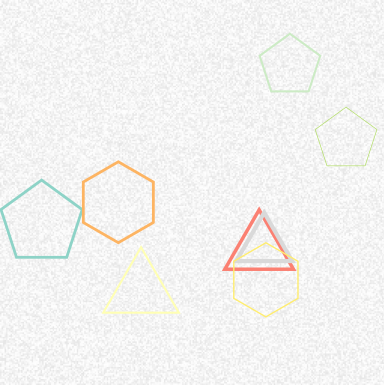[{"shape": "pentagon", "thickness": 2, "radius": 0.55, "center": [0.108, 0.421]}, {"shape": "triangle", "thickness": 1.5, "radius": 0.57, "center": [0.366, 0.245]}, {"shape": "triangle", "thickness": 2.5, "radius": 0.51, "center": [0.673, 0.352]}, {"shape": "hexagon", "thickness": 2, "radius": 0.53, "center": [0.307, 0.475]}, {"shape": "pentagon", "thickness": 0.5, "radius": 0.42, "center": [0.899, 0.637]}, {"shape": "triangle", "thickness": 3, "radius": 0.42, "center": [0.686, 0.364]}, {"shape": "pentagon", "thickness": 1.5, "radius": 0.41, "center": [0.753, 0.83]}, {"shape": "hexagon", "thickness": 1, "radius": 0.48, "center": [0.691, 0.273]}]